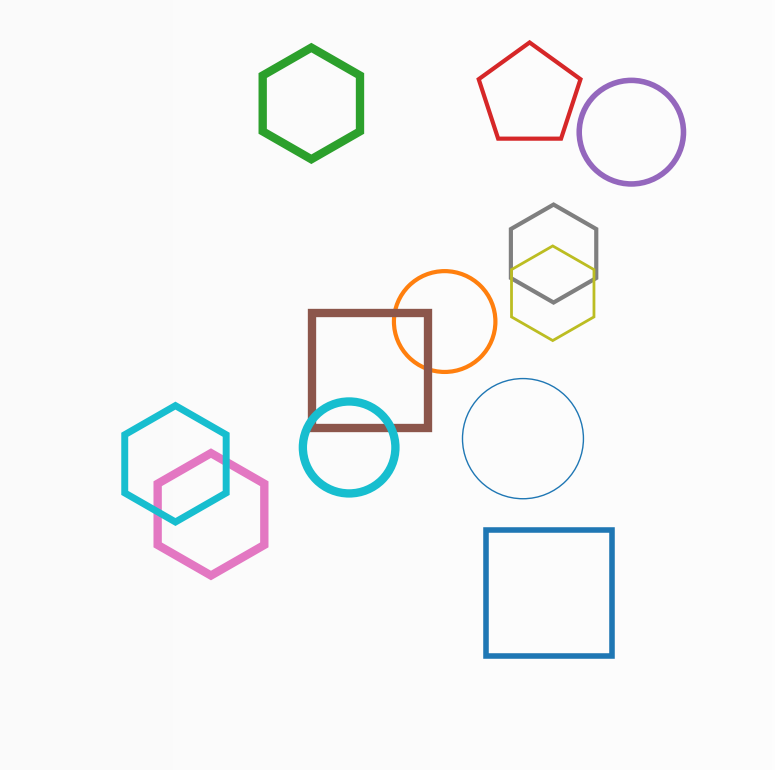[{"shape": "square", "thickness": 2, "radius": 0.41, "center": [0.708, 0.23]}, {"shape": "circle", "thickness": 0.5, "radius": 0.39, "center": [0.675, 0.43]}, {"shape": "circle", "thickness": 1.5, "radius": 0.33, "center": [0.574, 0.582]}, {"shape": "hexagon", "thickness": 3, "radius": 0.36, "center": [0.402, 0.866]}, {"shape": "pentagon", "thickness": 1.5, "radius": 0.35, "center": [0.683, 0.876]}, {"shape": "circle", "thickness": 2, "radius": 0.34, "center": [0.815, 0.828]}, {"shape": "square", "thickness": 3, "radius": 0.37, "center": [0.477, 0.519]}, {"shape": "hexagon", "thickness": 3, "radius": 0.4, "center": [0.272, 0.332]}, {"shape": "hexagon", "thickness": 1.5, "radius": 0.32, "center": [0.714, 0.671]}, {"shape": "hexagon", "thickness": 1, "radius": 0.31, "center": [0.713, 0.619]}, {"shape": "hexagon", "thickness": 2.5, "radius": 0.38, "center": [0.226, 0.398]}, {"shape": "circle", "thickness": 3, "radius": 0.3, "center": [0.451, 0.419]}]